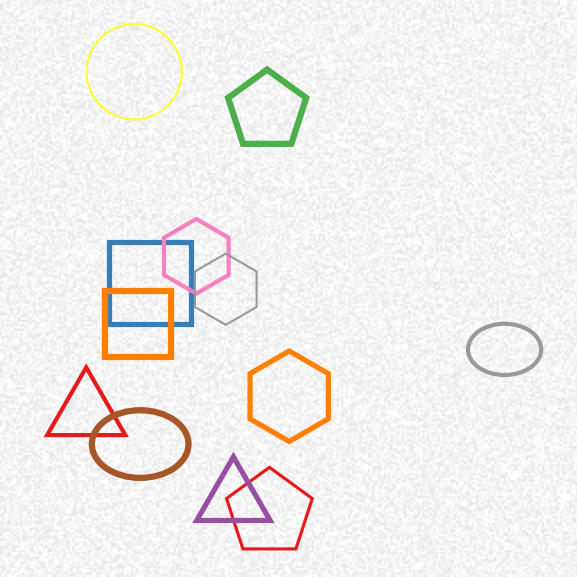[{"shape": "pentagon", "thickness": 1.5, "radius": 0.39, "center": [0.467, 0.112]}, {"shape": "triangle", "thickness": 2, "radius": 0.39, "center": [0.149, 0.285]}, {"shape": "square", "thickness": 2.5, "radius": 0.35, "center": [0.259, 0.51]}, {"shape": "pentagon", "thickness": 3, "radius": 0.36, "center": [0.463, 0.808]}, {"shape": "triangle", "thickness": 2.5, "radius": 0.37, "center": [0.404, 0.135]}, {"shape": "square", "thickness": 3, "radius": 0.29, "center": [0.239, 0.438]}, {"shape": "hexagon", "thickness": 2.5, "radius": 0.39, "center": [0.501, 0.313]}, {"shape": "circle", "thickness": 1, "radius": 0.41, "center": [0.232, 0.875]}, {"shape": "oval", "thickness": 3, "radius": 0.42, "center": [0.243, 0.23]}, {"shape": "hexagon", "thickness": 2, "radius": 0.32, "center": [0.34, 0.555]}, {"shape": "oval", "thickness": 2, "radius": 0.32, "center": [0.874, 0.394]}, {"shape": "hexagon", "thickness": 1, "radius": 0.31, "center": [0.391, 0.498]}]